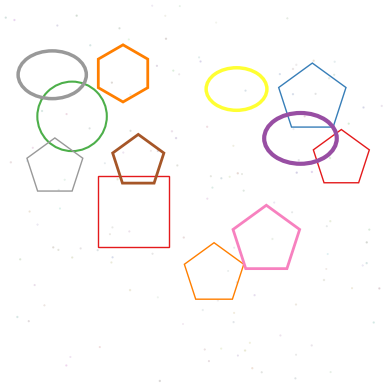[{"shape": "pentagon", "thickness": 1, "radius": 0.38, "center": [0.887, 0.587]}, {"shape": "square", "thickness": 1, "radius": 0.46, "center": [0.347, 0.45]}, {"shape": "pentagon", "thickness": 1, "radius": 0.46, "center": [0.811, 0.744]}, {"shape": "circle", "thickness": 1.5, "radius": 0.45, "center": [0.187, 0.698]}, {"shape": "oval", "thickness": 3, "radius": 0.47, "center": [0.78, 0.641]}, {"shape": "hexagon", "thickness": 2, "radius": 0.37, "center": [0.32, 0.809]}, {"shape": "pentagon", "thickness": 1, "radius": 0.41, "center": [0.556, 0.288]}, {"shape": "oval", "thickness": 2.5, "radius": 0.39, "center": [0.614, 0.769]}, {"shape": "pentagon", "thickness": 2, "radius": 0.35, "center": [0.359, 0.581]}, {"shape": "pentagon", "thickness": 2, "radius": 0.45, "center": [0.692, 0.376]}, {"shape": "pentagon", "thickness": 1, "radius": 0.38, "center": [0.143, 0.565]}, {"shape": "oval", "thickness": 2.5, "radius": 0.44, "center": [0.136, 0.806]}]